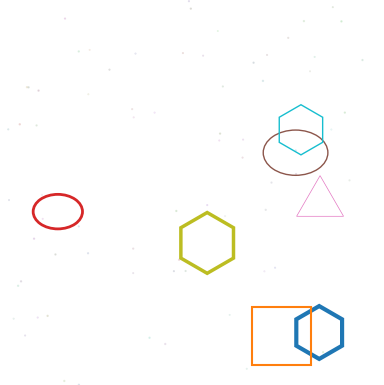[{"shape": "hexagon", "thickness": 3, "radius": 0.34, "center": [0.829, 0.136]}, {"shape": "square", "thickness": 1.5, "radius": 0.38, "center": [0.732, 0.127]}, {"shape": "oval", "thickness": 2, "radius": 0.32, "center": [0.15, 0.45]}, {"shape": "oval", "thickness": 1, "radius": 0.42, "center": [0.768, 0.603]}, {"shape": "triangle", "thickness": 0.5, "radius": 0.35, "center": [0.831, 0.473]}, {"shape": "hexagon", "thickness": 2.5, "radius": 0.39, "center": [0.538, 0.369]}, {"shape": "hexagon", "thickness": 1, "radius": 0.33, "center": [0.782, 0.663]}]